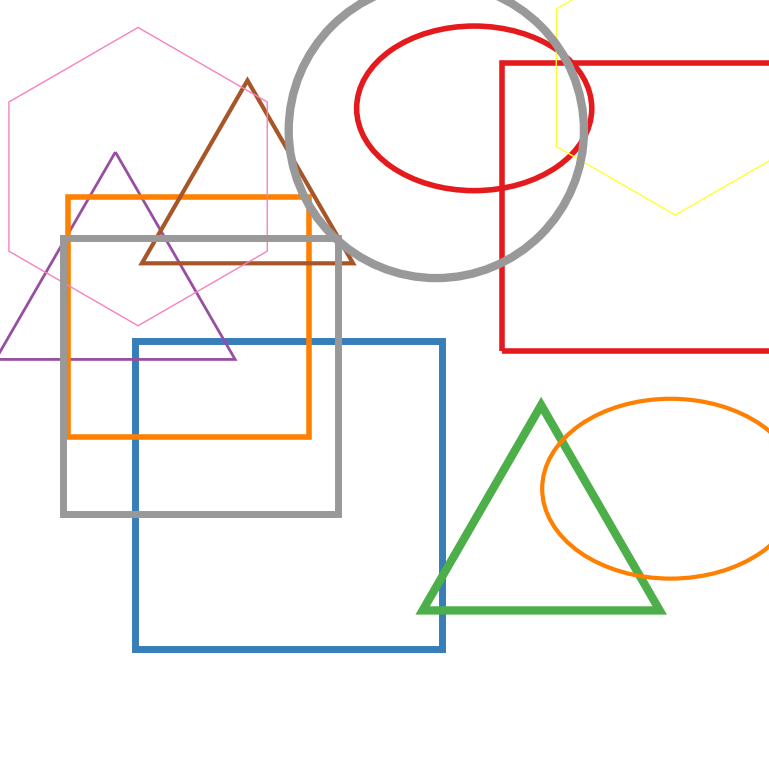[{"shape": "square", "thickness": 2, "radius": 0.93, "center": [0.839, 0.731]}, {"shape": "oval", "thickness": 2, "radius": 0.76, "center": [0.616, 0.859]}, {"shape": "square", "thickness": 2.5, "radius": 1.0, "center": [0.375, 0.357]}, {"shape": "triangle", "thickness": 3, "radius": 0.89, "center": [0.703, 0.296]}, {"shape": "triangle", "thickness": 1, "radius": 0.9, "center": [0.15, 0.623]}, {"shape": "square", "thickness": 2, "radius": 0.78, "center": [0.245, 0.589]}, {"shape": "oval", "thickness": 1.5, "radius": 0.83, "center": [0.871, 0.365]}, {"shape": "hexagon", "thickness": 0.5, "radius": 0.89, "center": [0.877, 0.899]}, {"shape": "triangle", "thickness": 1.5, "radius": 0.79, "center": [0.321, 0.737]}, {"shape": "hexagon", "thickness": 0.5, "radius": 0.97, "center": [0.179, 0.771]}, {"shape": "square", "thickness": 2.5, "radius": 0.9, "center": [0.26, 0.511]}, {"shape": "circle", "thickness": 3, "radius": 0.96, "center": [0.567, 0.831]}]